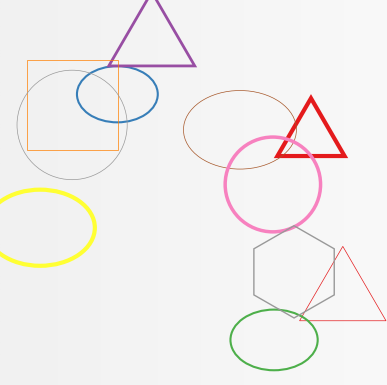[{"shape": "triangle", "thickness": 0.5, "radius": 0.64, "center": [0.885, 0.231]}, {"shape": "triangle", "thickness": 3, "radius": 0.5, "center": [0.803, 0.645]}, {"shape": "oval", "thickness": 1.5, "radius": 0.52, "center": [0.303, 0.755]}, {"shape": "oval", "thickness": 1.5, "radius": 0.56, "center": [0.707, 0.117]}, {"shape": "triangle", "thickness": 2, "radius": 0.64, "center": [0.392, 0.893]}, {"shape": "square", "thickness": 0.5, "radius": 0.59, "center": [0.186, 0.727]}, {"shape": "oval", "thickness": 3, "radius": 0.71, "center": [0.104, 0.408]}, {"shape": "oval", "thickness": 0.5, "radius": 0.73, "center": [0.619, 0.663]}, {"shape": "circle", "thickness": 2.5, "radius": 0.62, "center": [0.704, 0.521]}, {"shape": "hexagon", "thickness": 1, "radius": 0.6, "center": [0.759, 0.294]}, {"shape": "circle", "thickness": 0.5, "radius": 0.71, "center": [0.186, 0.675]}]